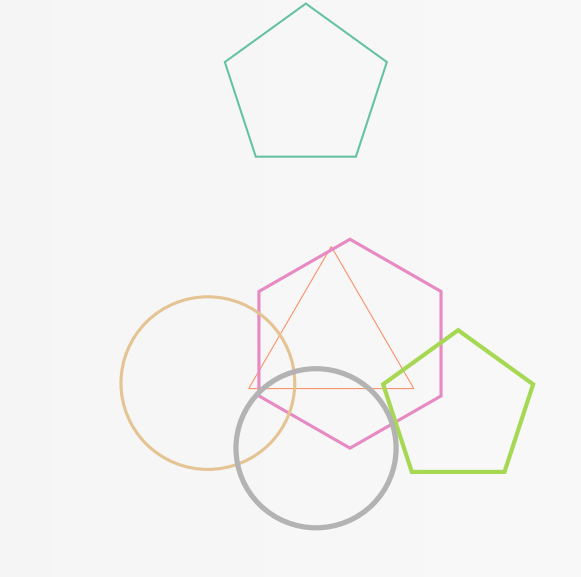[{"shape": "pentagon", "thickness": 1, "radius": 0.73, "center": [0.526, 0.846]}, {"shape": "triangle", "thickness": 0.5, "radius": 0.82, "center": [0.57, 0.408]}, {"shape": "hexagon", "thickness": 1.5, "radius": 0.9, "center": [0.602, 0.404]}, {"shape": "pentagon", "thickness": 2, "radius": 0.68, "center": [0.788, 0.292]}, {"shape": "circle", "thickness": 1.5, "radius": 0.75, "center": [0.358, 0.336]}, {"shape": "circle", "thickness": 2.5, "radius": 0.69, "center": [0.544, 0.223]}]